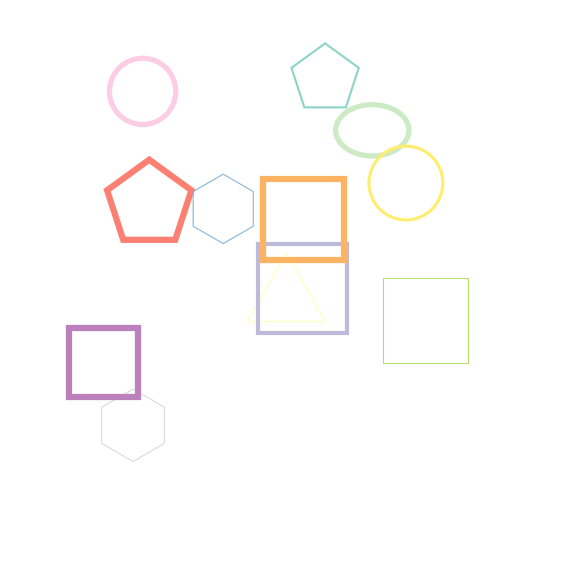[{"shape": "pentagon", "thickness": 1, "radius": 0.31, "center": [0.563, 0.863]}, {"shape": "triangle", "thickness": 0.5, "radius": 0.39, "center": [0.496, 0.481]}, {"shape": "square", "thickness": 2, "radius": 0.39, "center": [0.524, 0.5]}, {"shape": "pentagon", "thickness": 3, "radius": 0.38, "center": [0.258, 0.646]}, {"shape": "hexagon", "thickness": 0.5, "radius": 0.3, "center": [0.386, 0.637]}, {"shape": "square", "thickness": 3, "radius": 0.35, "center": [0.526, 0.62]}, {"shape": "square", "thickness": 0.5, "radius": 0.37, "center": [0.737, 0.444]}, {"shape": "circle", "thickness": 2.5, "radius": 0.29, "center": [0.247, 0.841]}, {"shape": "hexagon", "thickness": 0.5, "radius": 0.31, "center": [0.23, 0.263]}, {"shape": "square", "thickness": 3, "radius": 0.3, "center": [0.179, 0.371]}, {"shape": "oval", "thickness": 2.5, "radius": 0.32, "center": [0.645, 0.773]}, {"shape": "circle", "thickness": 1.5, "radius": 0.32, "center": [0.703, 0.682]}]